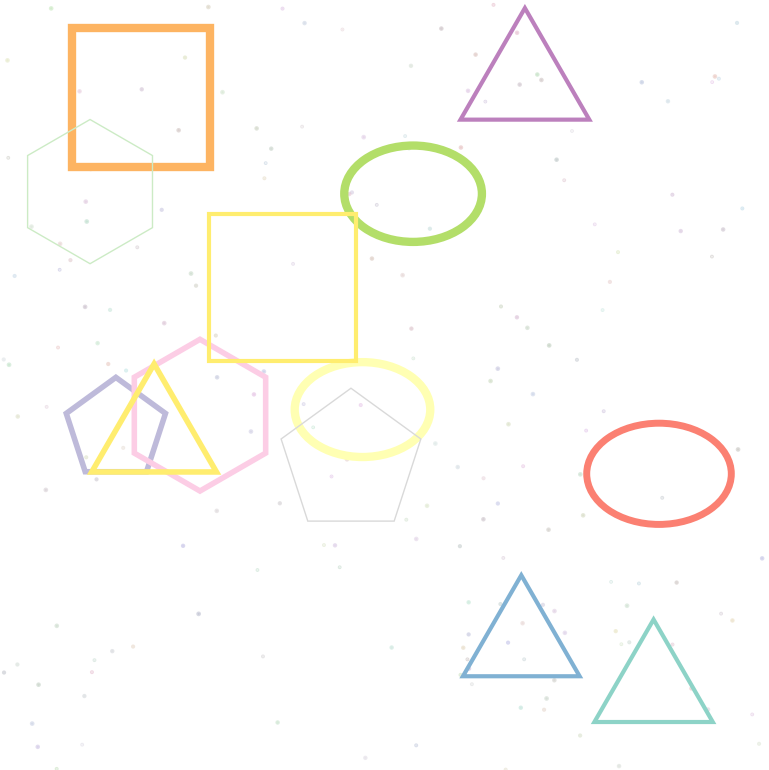[{"shape": "triangle", "thickness": 1.5, "radius": 0.44, "center": [0.849, 0.107]}, {"shape": "oval", "thickness": 3, "radius": 0.44, "center": [0.471, 0.468]}, {"shape": "pentagon", "thickness": 2, "radius": 0.34, "center": [0.15, 0.442]}, {"shape": "oval", "thickness": 2.5, "radius": 0.47, "center": [0.856, 0.385]}, {"shape": "triangle", "thickness": 1.5, "radius": 0.44, "center": [0.677, 0.165]}, {"shape": "square", "thickness": 3, "radius": 0.45, "center": [0.183, 0.873]}, {"shape": "oval", "thickness": 3, "radius": 0.45, "center": [0.536, 0.748]}, {"shape": "hexagon", "thickness": 2, "radius": 0.49, "center": [0.26, 0.461]}, {"shape": "pentagon", "thickness": 0.5, "radius": 0.48, "center": [0.456, 0.4]}, {"shape": "triangle", "thickness": 1.5, "radius": 0.48, "center": [0.682, 0.893]}, {"shape": "hexagon", "thickness": 0.5, "radius": 0.47, "center": [0.117, 0.751]}, {"shape": "triangle", "thickness": 2, "radius": 0.47, "center": [0.2, 0.434]}, {"shape": "square", "thickness": 1.5, "radius": 0.48, "center": [0.367, 0.627]}]